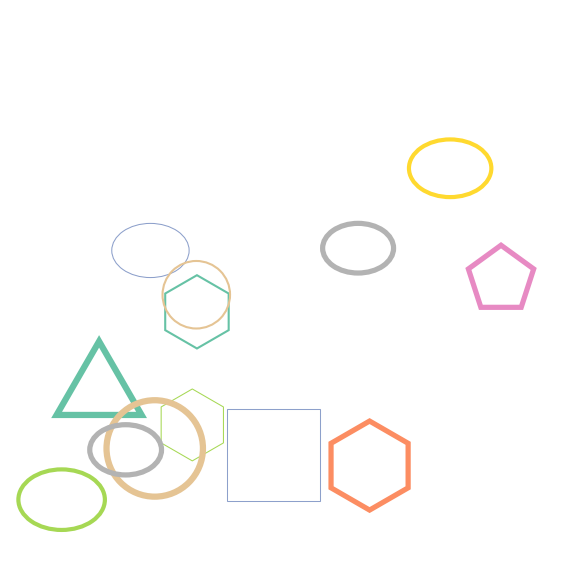[{"shape": "triangle", "thickness": 3, "radius": 0.42, "center": [0.172, 0.323]}, {"shape": "hexagon", "thickness": 1, "radius": 0.32, "center": [0.341, 0.459]}, {"shape": "hexagon", "thickness": 2.5, "radius": 0.39, "center": [0.64, 0.193]}, {"shape": "square", "thickness": 0.5, "radius": 0.4, "center": [0.474, 0.211]}, {"shape": "oval", "thickness": 0.5, "radius": 0.33, "center": [0.261, 0.565]}, {"shape": "pentagon", "thickness": 2.5, "radius": 0.3, "center": [0.868, 0.515]}, {"shape": "hexagon", "thickness": 0.5, "radius": 0.31, "center": [0.333, 0.263]}, {"shape": "oval", "thickness": 2, "radius": 0.37, "center": [0.107, 0.134]}, {"shape": "oval", "thickness": 2, "radius": 0.36, "center": [0.779, 0.708]}, {"shape": "circle", "thickness": 1, "radius": 0.29, "center": [0.34, 0.489]}, {"shape": "circle", "thickness": 3, "radius": 0.42, "center": [0.268, 0.223]}, {"shape": "oval", "thickness": 2.5, "radius": 0.31, "center": [0.62, 0.569]}, {"shape": "oval", "thickness": 2.5, "radius": 0.31, "center": [0.218, 0.22]}]